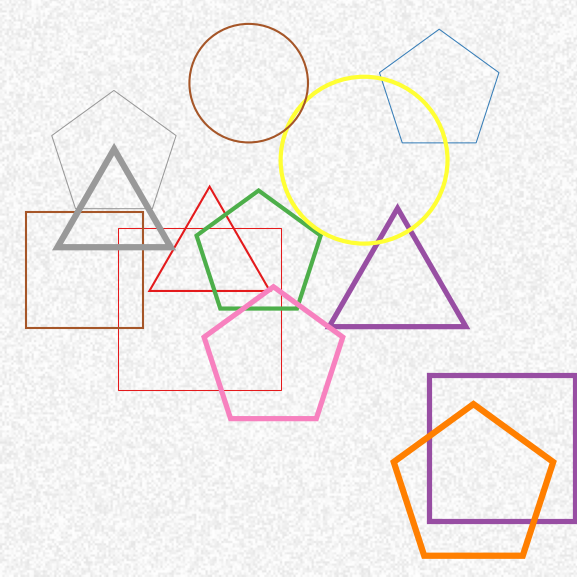[{"shape": "square", "thickness": 0.5, "radius": 0.7, "center": [0.346, 0.464]}, {"shape": "triangle", "thickness": 1, "radius": 0.6, "center": [0.363, 0.556]}, {"shape": "pentagon", "thickness": 0.5, "radius": 0.54, "center": [0.761, 0.84]}, {"shape": "pentagon", "thickness": 2, "radius": 0.56, "center": [0.448, 0.556]}, {"shape": "triangle", "thickness": 2.5, "radius": 0.68, "center": [0.688, 0.502]}, {"shape": "square", "thickness": 2.5, "radius": 0.63, "center": [0.87, 0.223]}, {"shape": "pentagon", "thickness": 3, "radius": 0.73, "center": [0.82, 0.154]}, {"shape": "circle", "thickness": 2, "radius": 0.72, "center": [0.63, 0.722]}, {"shape": "square", "thickness": 1, "radius": 0.51, "center": [0.146, 0.532]}, {"shape": "circle", "thickness": 1, "radius": 0.51, "center": [0.431, 0.855]}, {"shape": "pentagon", "thickness": 2.5, "radius": 0.63, "center": [0.473, 0.376]}, {"shape": "triangle", "thickness": 3, "radius": 0.57, "center": [0.198, 0.628]}, {"shape": "pentagon", "thickness": 0.5, "radius": 0.57, "center": [0.197, 0.729]}]